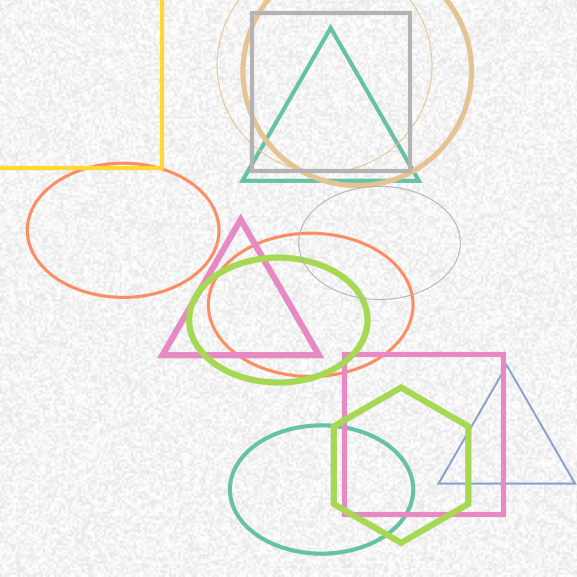[{"shape": "triangle", "thickness": 2, "radius": 0.88, "center": [0.573, 0.774]}, {"shape": "oval", "thickness": 2, "radius": 0.79, "center": [0.557, 0.151]}, {"shape": "oval", "thickness": 1.5, "radius": 0.89, "center": [0.538, 0.471]}, {"shape": "oval", "thickness": 1.5, "radius": 0.83, "center": [0.213, 0.6]}, {"shape": "triangle", "thickness": 1, "radius": 0.68, "center": [0.878, 0.23]}, {"shape": "triangle", "thickness": 3, "radius": 0.78, "center": [0.417, 0.462]}, {"shape": "square", "thickness": 2.5, "radius": 0.69, "center": [0.733, 0.248]}, {"shape": "oval", "thickness": 3, "radius": 0.77, "center": [0.482, 0.445]}, {"shape": "hexagon", "thickness": 3, "radius": 0.67, "center": [0.694, 0.194]}, {"shape": "square", "thickness": 2, "radius": 0.83, "center": [0.115, 0.873]}, {"shape": "circle", "thickness": 2.5, "radius": 0.99, "center": [0.619, 0.876]}, {"shape": "circle", "thickness": 0.5, "radius": 0.93, "center": [0.562, 0.887]}, {"shape": "square", "thickness": 2, "radius": 0.68, "center": [0.573, 0.84]}, {"shape": "oval", "thickness": 0.5, "radius": 0.7, "center": [0.657, 0.578]}]